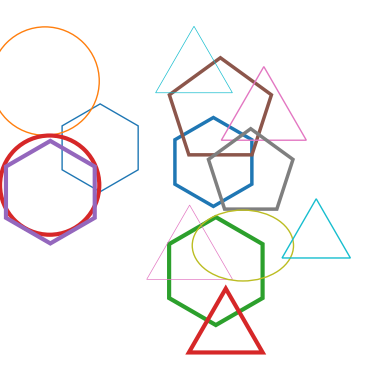[{"shape": "hexagon", "thickness": 2.5, "radius": 0.58, "center": [0.554, 0.579]}, {"shape": "hexagon", "thickness": 1, "radius": 0.57, "center": [0.26, 0.616]}, {"shape": "circle", "thickness": 1, "radius": 0.7, "center": [0.117, 0.789]}, {"shape": "hexagon", "thickness": 3, "radius": 0.7, "center": [0.561, 0.296]}, {"shape": "triangle", "thickness": 3, "radius": 0.55, "center": [0.586, 0.14]}, {"shape": "circle", "thickness": 3, "radius": 0.64, "center": [0.129, 0.519]}, {"shape": "hexagon", "thickness": 3, "radius": 0.67, "center": [0.131, 0.501]}, {"shape": "pentagon", "thickness": 2.5, "radius": 0.7, "center": [0.572, 0.711]}, {"shape": "triangle", "thickness": 1, "radius": 0.64, "center": [0.685, 0.7]}, {"shape": "triangle", "thickness": 0.5, "radius": 0.64, "center": [0.493, 0.339]}, {"shape": "pentagon", "thickness": 2.5, "radius": 0.58, "center": [0.651, 0.55]}, {"shape": "oval", "thickness": 1, "radius": 0.66, "center": [0.631, 0.362]}, {"shape": "triangle", "thickness": 0.5, "radius": 0.58, "center": [0.504, 0.817]}, {"shape": "triangle", "thickness": 1, "radius": 0.51, "center": [0.821, 0.381]}]